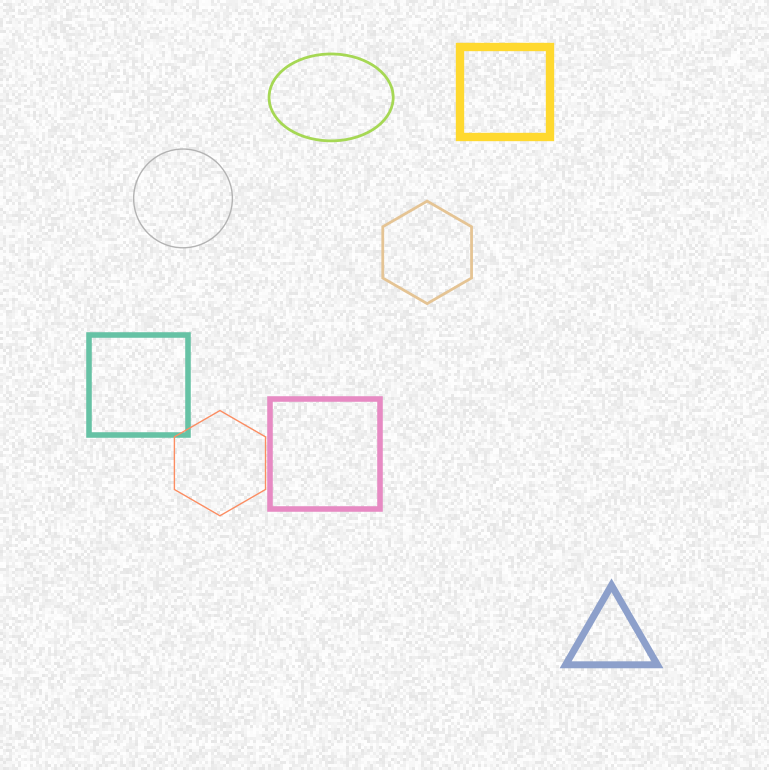[{"shape": "square", "thickness": 2, "radius": 0.32, "center": [0.18, 0.5]}, {"shape": "hexagon", "thickness": 0.5, "radius": 0.34, "center": [0.286, 0.398]}, {"shape": "triangle", "thickness": 2.5, "radius": 0.34, "center": [0.794, 0.171]}, {"shape": "square", "thickness": 2, "radius": 0.35, "center": [0.422, 0.41]}, {"shape": "oval", "thickness": 1, "radius": 0.4, "center": [0.43, 0.873]}, {"shape": "square", "thickness": 3, "radius": 0.29, "center": [0.656, 0.88]}, {"shape": "hexagon", "thickness": 1, "radius": 0.33, "center": [0.555, 0.672]}, {"shape": "circle", "thickness": 0.5, "radius": 0.32, "center": [0.238, 0.742]}]